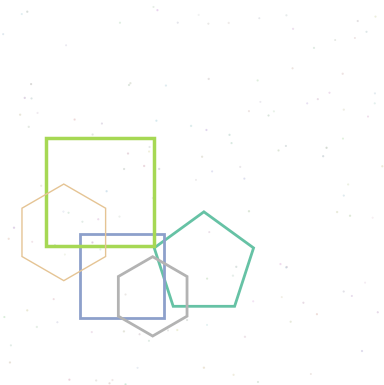[{"shape": "pentagon", "thickness": 2, "radius": 0.68, "center": [0.53, 0.314]}, {"shape": "square", "thickness": 2, "radius": 0.55, "center": [0.317, 0.284]}, {"shape": "square", "thickness": 2.5, "radius": 0.7, "center": [0.259, 0.501]}, {"shape": "hexagon", "thickness": 1, "radius": 0.63, "center": [0.166, 0.396]}, {"shape": "hexagon", "thickness": 2, "radius": 0.52, "center": [0.397, 0.23]}]